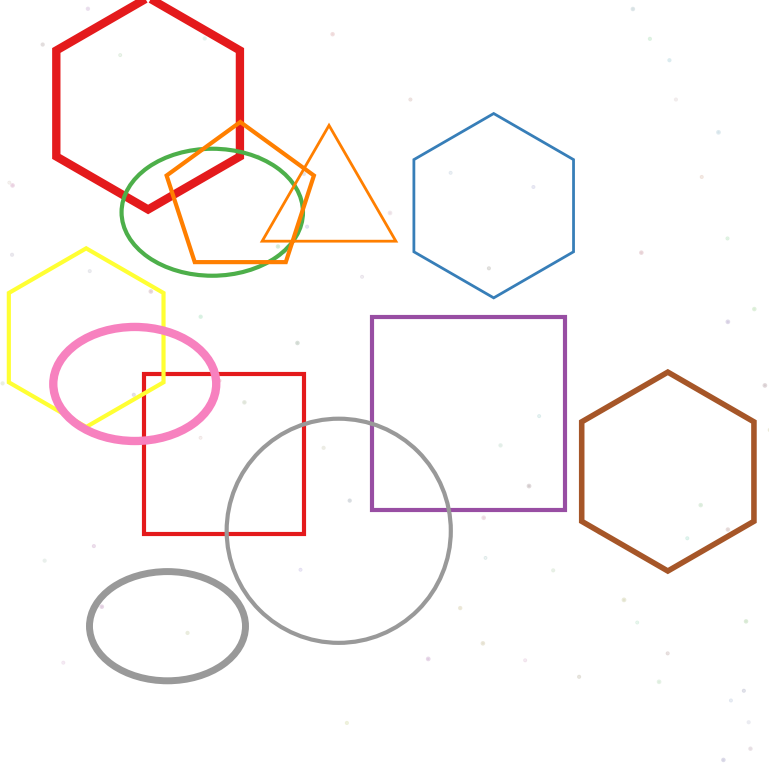[{"shape": "hexagon", "thickness": 3, "radius": 0.69, "center": [0.192, 0.866]}, {"shape": "square", "thickness": 1.5, "radius": 0.52, "center": [0.291, 0.41]}, {"shape": "hexagon", "thickness": 1, "radius": 0.6, "center": [0.641, 0.733]}, {"shape": "oval", "thickness": 1.5, "radius": 0.59, "center": [0.276, 0.724]}, {"shape": "square", "thickness": 1.5, "radius": 0.63, "center": [0.608, 0.463]}, {"shape": "pentagon", "thickness": 1.5, "radius": 0.5, "center": [0.312, 0.741]}, {"shape": "triangle", "thickness": 1, "radius": 0.5, "center": [0.427, 0.737]}, {"shape": "hexagon", "thickness": 1.5, "radius": 0.58, "center": [0.112, 0.561]}, {"shape": "hexagon", "thickness": 2, "radius": 0.65, "center": [0.867, 0.388]}, {"shape": "oval", "thickness": 3, "radius": 0.53, "center": [0.175, 0.501]}, {"shape": "circle", "thickness": 1.5, "radius": 0.73, "center": [0.44, 0.311]}, {"shape": "oval", "thickness": 2.5, "radius": 0.51, "center": [0.218, 0.187]}]